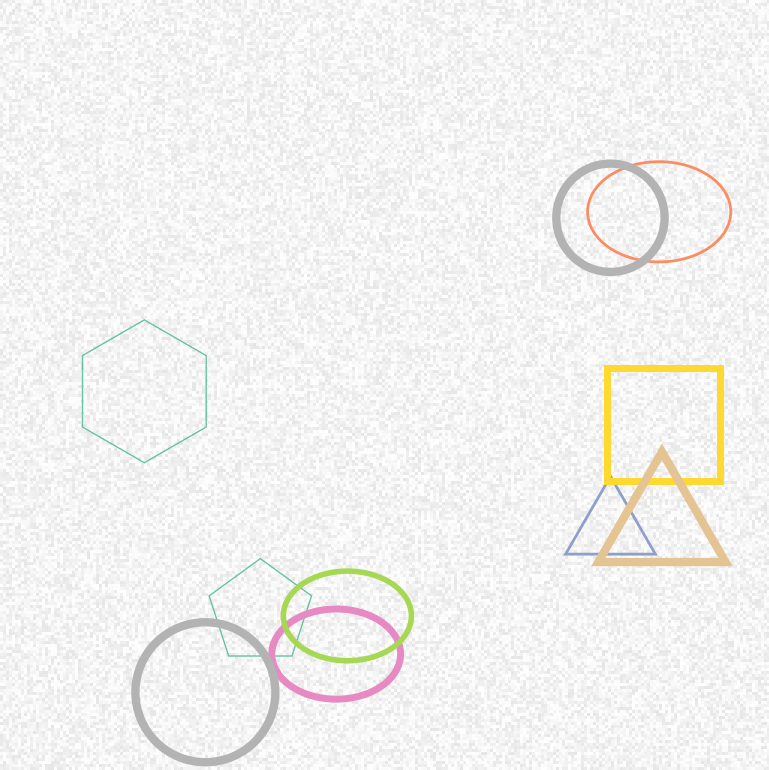[{"shape": "hexagon", "thickness": 0.5, "radius": 0.46, "center": [0.187, 0.492]}, {"shape": "pentagon", "thickness": 0.5, "radius": 0.35, "center": [0.338, 0.205]}, {"shape": "oval", "thickness": 1, "radius": 0.46, "center": [0.856, 0.725]}, {"shape": "triangle", "thickness": 1, "radius": 0.34, "center": [0.793, 0.314]}, {"shape": "oval", "thickness": 2.5, "radius": 0.42, "center": [0.437, 0.151]}, {"shape": "oval", "thickness": 2, "radius": 0.42, "center": [0.451, 0.2]}, {"shape": "square", "thickness": 2.5, "radius": 0.37, "center": [0.862, 0.448]}, {"shape": "triangle", "thickness": 3, "radius": 0.48, "center": [0.86, 0.318]}, {"shape": "circle", "thickness": 3, "radius": 0.45, "center": [0.267, 0.101]}, {"shape": "circle", "thickness": 3, "radius": 0.35, "center": [0.793, 0.717]}]